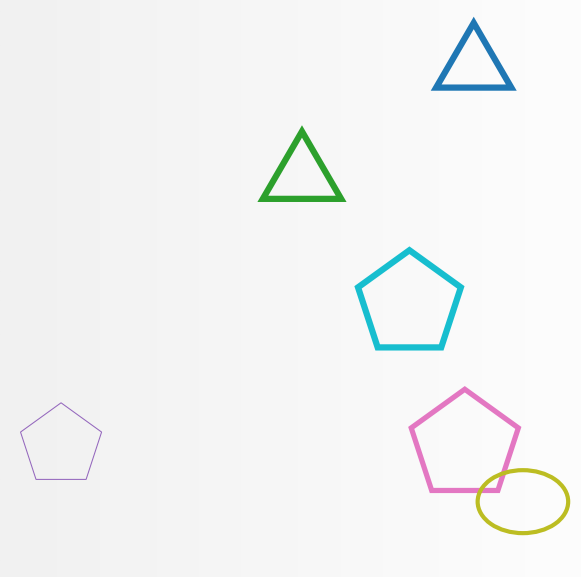[{"shape": "triangle", "thickness": 3, "radius": 0.37, "center": [0.815, 0.885]}, {"shape": "triangle", "thickness": 3, "radius": 0.39, "center": [0.52, 0.694]}, {"shape": "pentagon", "thickness": 0.5, "radius": 0.37, "center": [0.105, 0.228]}, {"shape": "pentagon", "thickness": 2.5, "radius": 0.48, "center": [0.8, 0.228]}, {"shape": "oval", "thickness": 2, "radius": 0.39, "center": [0.9, 0.13]}, {"shape": "pentagon", "thickness": 3, "radius": 0.46, "center": [0.704, 0.473]}]